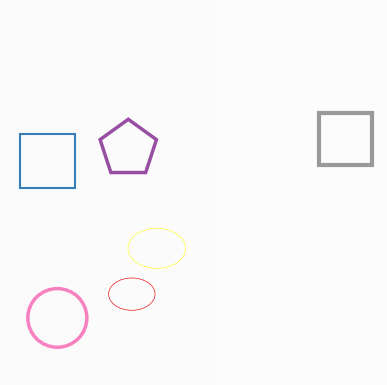[{"shape": "oval", "thickness": 0.5, "radius": 0.3, "center": [0.34, 0.236]}, {"shape": "square", "thickness": 1.5, "radius": 0.35, "center": [0.123, 0.582]}, {"shape": "pentagon", "thickness": 2.5, "radius": 0.38, "center": [0.331, 0.614]}, {"shape": "oval", "thickness": 0.5, "radius": 0.37, "center": [0.404, 0.355]}, {"shape": "circle", "thickness": 2.5, "radius": 0.38, "center": [0.148, 0.174]}, {"shape": "square", "thickness": 3, "radius": 0.34, "center": [0.892, 0.638]}]